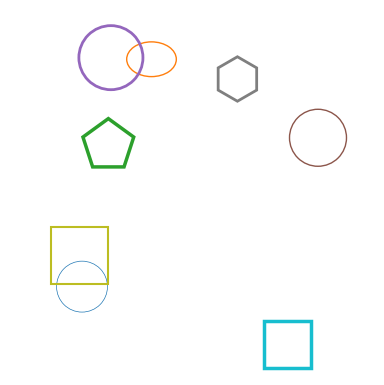[{"shape": "circle", "thickness": 0.5, "radius": 0.33, "center": [0.213, 0.256]}, {"shape": "oval", "thickness": 1, "radius": 0.32, "center": [0.394, 0.846]}, {"shape": "pentagon", "thickness": 2.5, "radius": 0.35, "center": [0.281, 0.623]}, {"shape": "circle", "thickness": 2, "radius": 0.42, "center": [0.288, 0.85]}, {"shape": "circle", "thickness": 1, "radius": 0.37, "center": [0.826, 0.642]}, {"shape": "hexagon", "thickness": 2, "radius": 0.29, "center": [0.617, 0.795]}, {"shape": "square", "thickness": 1.5, "radius": 0.37, "center": [0.206, 0.337]}, {"shape": "square", "thickness": 2.5, "radius": 0.31, "center": [0.747, 0.106]}]